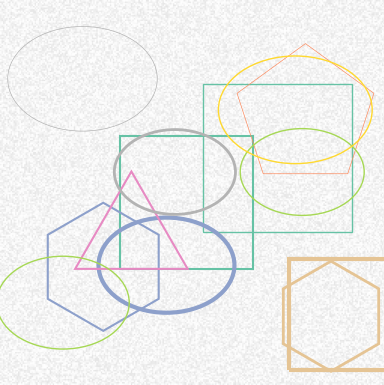[{"shape": "square", "thickness": 1, "radius": 0.96, "center": [0.721, 0.59]}, {"shape": "square", "thickness": 1.5, "radius": 0.86, "center": [0.484, 0.473]}, {"shape": "pentagon", "thickness": 0.5, "radius": 0.93, "center": [0.793, 0.7]}, {"shape": "hexagon", "thickness": 1.5, "radius": 0.83, "center": [0.268, 0.307]}, {"shape": "oval", "thickness": 3, "radius": 0.88, "center": [0.432, 0.311]}, {"shape": "triangle", "thickness": 1.5, "radius": 0.84, "center": [0.341, 0.386]}, {"shape": "oval", "thickness": 1, "radius": 0.81, "center": [0.785, 0.553]}, {"shape": "oval", "thickness": 1, "radius": 0.86, "center": [0.163, 0.214]}, {"shape": "oval", "thickness": 1, "radius": 1.0, "center": [0.767, 0.715]}, {"shape": "square", "thickness": 3, "radius": 0.72, "center": [0.893, 0.183]}, {"shape": "hexagon", "thickness": 2, "radius": 0.72, "center": [0.86, 0.179]}, {"shape": "oval", "thickness": 0.5, "radius": 0.97, "center": [0.214, 0.795]}, {"shape": "oval", "thickness": 2, "radius": 0.79, "center": [0.454, 0.553]}]